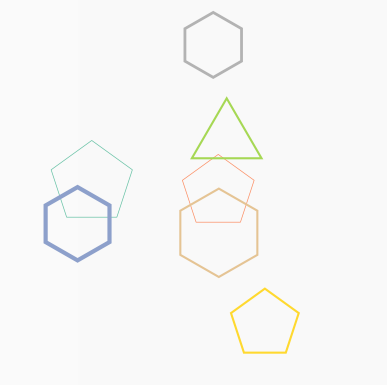[{"shape": "pentagon", "thickness": 0.5, "radius": 0.55, "center": [0.237, 0.525]}, {"shape": "pentagon", "thickness": 0.5, "radius": 0.49, "center": [0.563, 0.502]}, {"shape": "hexagon", "thickness": 3, "radius": 0.48, "center": [0.2, 0.419]}, {"shape": "triangle", "thickness": 1.5, "radius": 0.52, "center": [0.585, 0.641]}, {"shape": "pentagon", "thickness": 1.5, "radius": 0.46, "center": [0.684, 0.158]}, {"shape": "hexagon", "thickness": 1.5, "radius": 0.57, "center": [0.565, 0.395]}, {"shape": "hexagon", "thickness": 2, "radius": 0.42, "center": [0.55, 0.883]}]